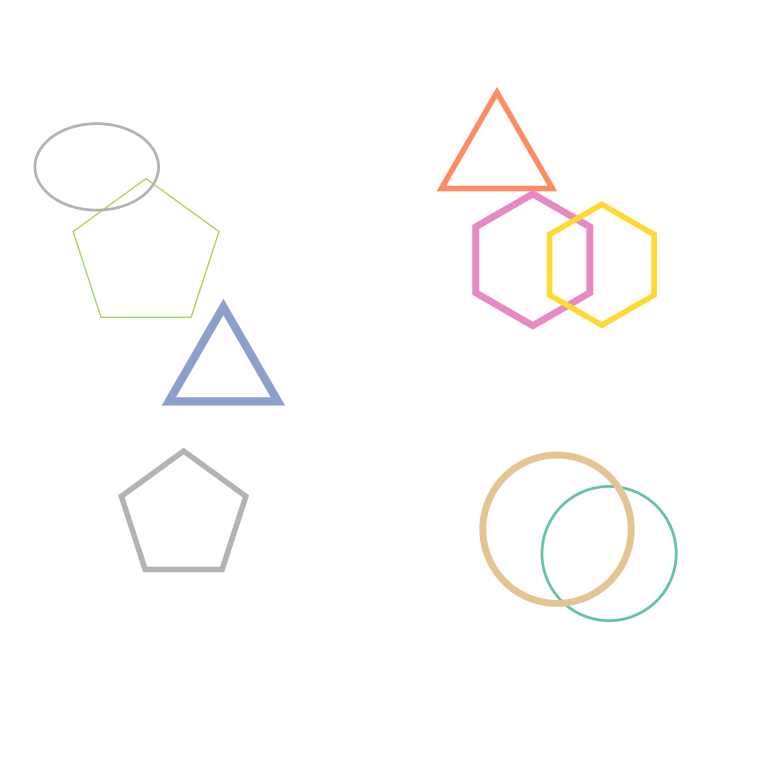[{"shape": "circle", "thickness": 1, "radius": 0.44, "center": [0.791, 0.281]}, {"shape": "triangle", "thickness": 2, "radius": 0.42, "center": [0.645, 0.797]}, {"shape": "triangle", "thickness": 3, "radius": 0.41, "center": [0.29, 0.52]}, {"shape": "hexagon", "thickness": 2.5, "radius": 0.43, "center": [0.692, 0.663]}, {"shape": "pentagon", "thickness": 0.5, "radius": 0.5, "center": [0.19, 0.668]}, {"shape": "hexagon", "thickness": 2, "radius": 0.39, "center": [0.782, 0.656]}, {"shape": "circle", "thickness": 2.5, "radius": 0.48, "center": [0.723, 0.313]}, {"shape": "oval", "thickness": 1, "radius": 0.4, "center": [0.126, 0.783]}, {"shape": "pentagon", "thickness": 2, "radius": 0.42, "center": [0.238, 0.329]}]